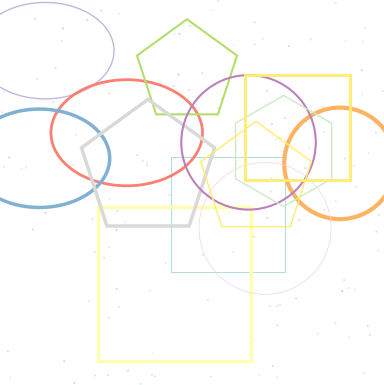[{"shape": "square", "thickness": 0.5, "radius": 0.74, "center": [0.593, 0.443]}, {"shape": "square", "thickness": 2.5, "radius": 1.0, "center": [0.453, 0.262]}, {"shape": "oval", "thickness": 1, "radius": 0.89, "center": [0.117, 0.868]}, {"shape": "oval", "thickness": 2, "radius": 0.98, "center": [0.329, 0.655]}, {"shape": "oval", "thickness": 2.5, "radius": 0.91, "center": [0.102, 0.589]}, {"shape": "circle", "thickness": 3, "radius": 0.72, "center": [0.883, 0.576]}, {"shape": "pentagon", "thickness": 1.5, "radius": 0.68, "center": [0.486, 0.813]}, {"shape": "circle", "thickness": 0.5, "radius": 0.86, "center": [0.689, 0.407]}, {"shape": "pentagon", "thickness": 2.5, "radius": 0.91, "center": [0.384, 0.56]}, {"shape": "circle", "thickness": 1.5, "radius": 0.87, "center": [0.646, 0.63]}, {"shape": "hexagon", "thickness": 1, "radius": 0.72, "center": [0.737, 0.608]}, {"shape": "pentagon", "thickness": 1, "radius": 0.76, "center": [0.665, 0.534]}, {"shape": "square", "thickness": 2, "radius": 0.68, "center": [0.772, 0.668]}]